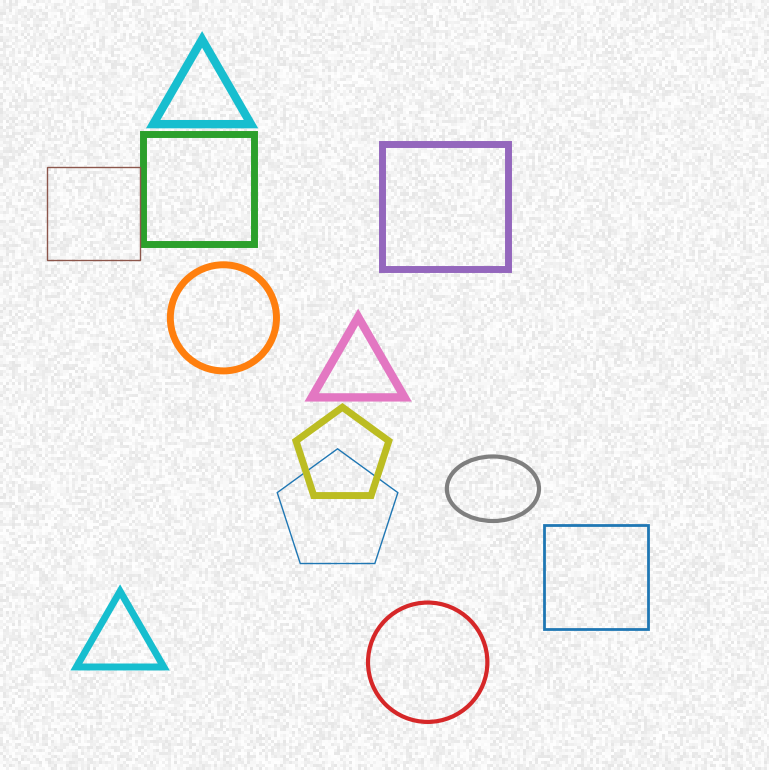[{"shape": "square", "thickness": 1, "radius": 0.34, "center": [0.774, 0.251]}, {"shape": "pentagon", "thickness": 0.5, "radius": 0.41, "center": [0.438, 0.335]}, {"shape": "circle", "thickness": 2.5, "radius": 0.34, "center": [0.29, 0.587]}, {"shape": "square", "thickness": 2.5, "radius": 0.36, "center": [0.258, 0.754]}, {"shape": "circle", "thickness": 1.5, "radius": 0.39, "center": [0.555, 0.14]}, {"shape": "square", "thickness": 2.5, "radius": 0.41, "center": [0.578, 0.732]}, {"shape": "square", "thickness": 0.5, "radius": 0.3, "center": [0.122, 0.722]}, {"shape": "triangle", "thickness": 3, "radius": 0.35, "center": [0.465, 0.519]}, {"shape": "oval", "thickness": 1.5, "radius": 0.3, "center": [0.64, 0.365]}, {"shape": "pentagon", "thickness": 2.5, "radius": 0.32, "center": [0.445, 0.408]}, {"shape": "triangle", "thickness": 3, "radius": 0.37, "center": [0.262, 0.875]}, {"shape": "triangle", "thickness": 2.5, "radius": 0.33, "center": [0.156, 0.167]}]